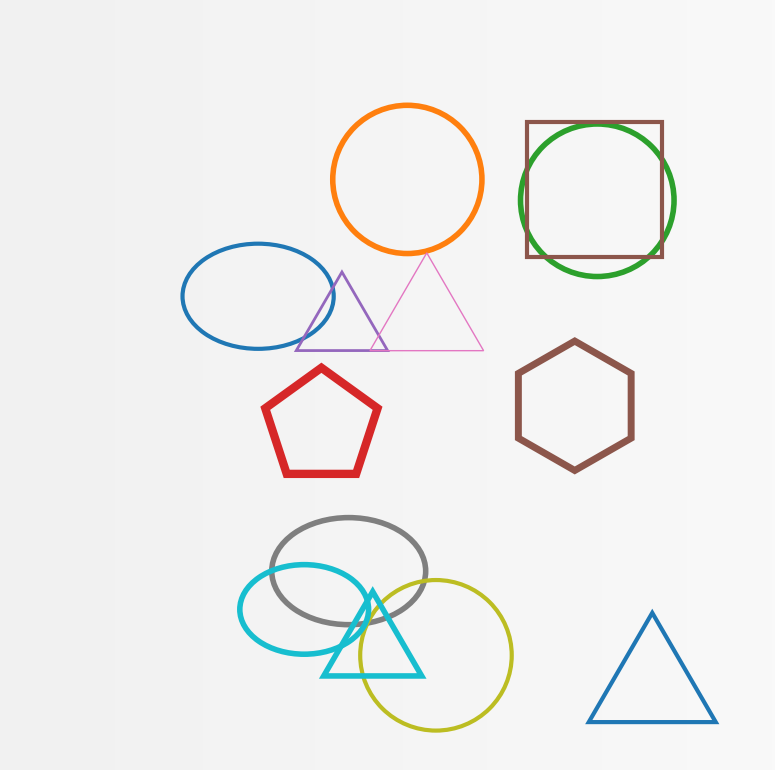[{"shape": "triangle", "thickness": 1.5, "radius": 0.47, "center": [0.842, 0.11]}, {"shape": "oval", "thickness": 1.5, "radius": 0.49, "center": [0.333, 0.615]}, {"shape": "circle", "thickness": 2, "radius": 0.48, "center": [0.526, 0.767]}, {"shape": "circle", "thickness": 2, "radius": 0.5, "center": [0.771, 0.74]}, {"shape": "pentagon", "thickness": 3, "radius": 0.38, "center": [0.415, 0.446]}, {"shape": "triangle", "thickness": 1, "radius": 0.34, "center": [0.441, 0.579]}, {"shape": "square", "thickness": 1.5, "radius": 0.44, "center": [0.767, 0.754]}, {"shape": "hexagon", "thickness": 2.5, "radius": 0.42, "center": [0.742, 0.473]}, {"shape": "triangle", "thickness": 0.5, "radius": 0.42, "center": [0.551, 0.587]}, {"shape": "oval", "thickness": 2, "radius": 0.5, "center": [0.45, 0.258]}, {"shape": "circle", "thickness": 1.5, "radius": 0.49, "center": [0.563, 0.149]}, {"shape": "oval", "thickness": 2, "radius": 0.42, "center": [0.393, 0.209]}, {"shape": "triangle", "thickness": 2, "radius": 0.36, "center": [0.481, 0.159]}]